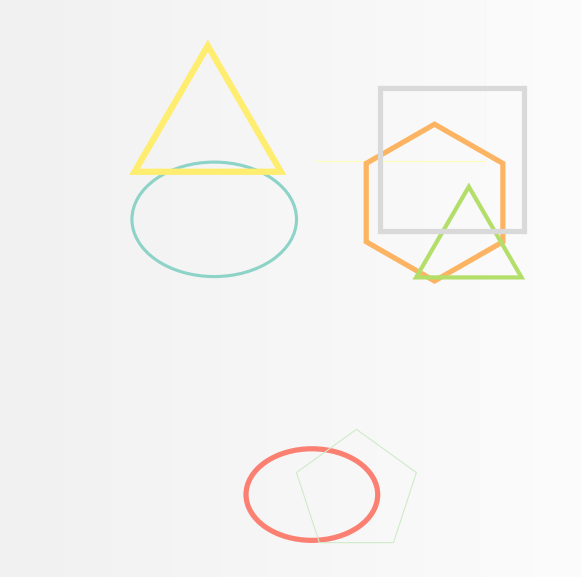[{"shape": "oval", "thickness": 1.5, "radius": 0.71, "center": [0.369, 0.619]}, {"shape": "square", "thickness": 0.5, "radius": 0.73, "center": [0.688, 0.867]}, {"shape": "oval", "thickness": 2.5, "radius": 0.57, "center": [0.537, 0.143]}, {"shape": "hexagon", "thickness": 2.5, "radius": 0.68, "center": [0.748, 0.648]}, {"shape": "triangle", "thickness": 2, "radius": 0.52, "center": [0.807, 0.571]}, {"shape": "square", "thickness": 2.5, "radius": 0.62, "center": [0.778, 0.723]}, {"shape": "pentagon", "thickness": 0.5, "radius": 0.54, "center": [0.613, 0.147]}, {"shape": "triangle", "thickness": 3, "radius": 0.73, "center": [0.357, 0.774]}]